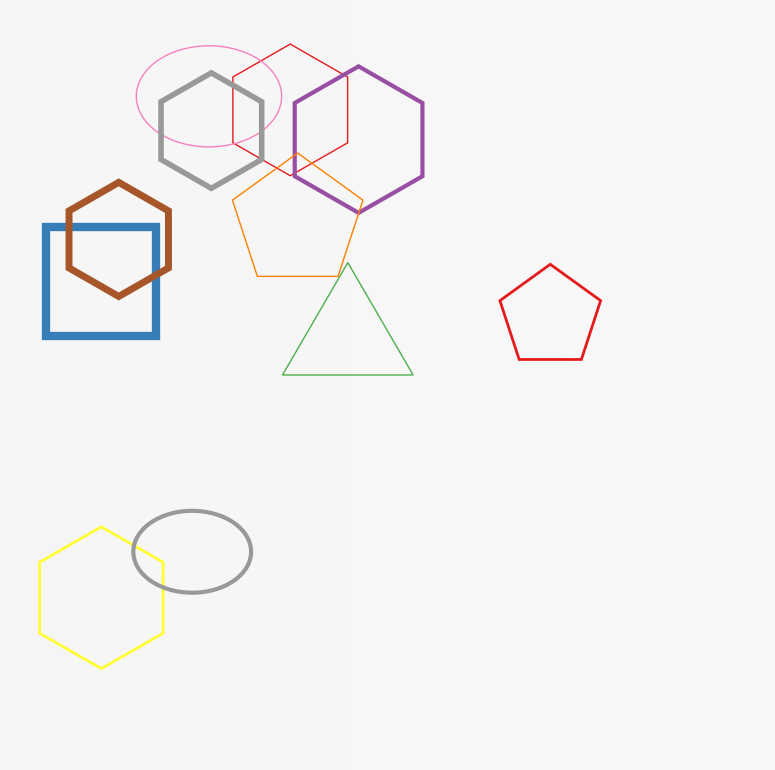[{"shape": "hexagon", "thickness": 0.5, "radius": 0.43, "center": [0.375, 0.857]}, {"shape": "pentagon", "thickness": 1, "radius": 0.34, "center": [0.71, 0.588]}, {"shape": "square", "thickness": 3, "radius": 0.35, "center": [0.131, 0.634]}, {"shape": "triangle", "thickness": 0.5, "radius": 0.49, "center": [0.449, 0.562]}, {"shape": "hexagon", "thickness": 1.5, "radius": 0.48, "center": [0.463, 0.819]}, {"shape": "pentagon", "thickness": 0.5, "radius": 0.44, "center": [0.384, 0.713]}, {"shape": "hexagon", "thickness": 1, "radius": 0.46, "center": [0.131, 0.224]}, {"shape": "hexagon", "thickness": 2.5, "radius": 0.37, "center": [0.153, 0.689]}, {"shape": "oval", "thickness": 0.5, "radius": 0.47, "center": [0.27, 0.875]}, {"shape": "hexagon", "thickness": 2, "radius": 0.37, "center": [0.273, 0.83]}, {"shape": "oval", "thickness": 1.5, "radius": 0.38, "center": [0.248, 0.283]}]